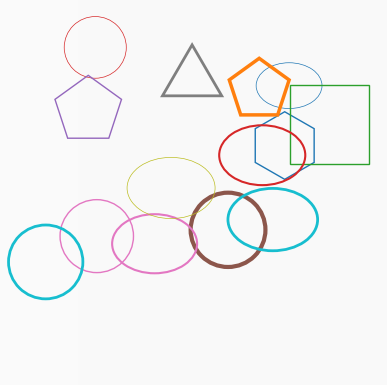[{"shape": "hexagon", "thickness": 1, "radius": 0.44, "center": [0.735, 0.622]}, {"shape": "oval", "thickness": 0.5, "radius": 0.42, "center": [0.746, 0.778]}, {"shape": "pentagon", "thickness": 2.5, "radius": 0.41, "center": [0.669, 0.767]}, {"shape": "square", "thickness": 1, "radius": 0.51, "center": [0.85, 0.677]}, {"shape": "circle", "thickness": 0.5, "radius": 0.4, "center": [0.246, 0.877]}, {"shape": "oval", "thickness": 1.5, "radius": 0.56, "center": [0.677, 0.597]}, {"shape": "pentagon", "thickness": 1, "radius": 0.45, "center": [0.228, 0.714]}, {"shape": "circle", "thickness": 3, "radius": 0.48, "center": [0.588, 0.403]}, {"shape": "oval", "thickness": 1.5, "radius": 0.55, "center": [0.399, 0.367]}, {"shape": "circle", "thickness": 1, "radius": 0.47, "center": [0.25, 0.387]}, {"shape": "triangle", "thickness": 2, "radius": 0.44, "center": [0.496, 0.795]}, {"shape": "oval", "thickness": 0.5, "radius": 0.57, "center": [0.441, 0.512]}, {"shape": "oval", "thickness": 2, "radius": 0.58, "center": [0.704, 0.43]}, {"shape": "circle", "thickness": 2, "radius": 0.48, "center": [0.118, 0.32]}]